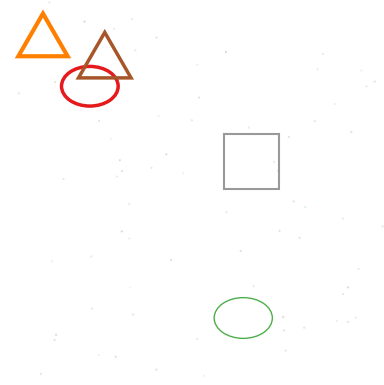[{"shape": "oval", "thickness": 2.5, "radius": 0.37, "center": [0.233, 0.776]}, {"shape": "oval", "thickness": 1, "radius": 0.38, "center": [0.632, 0.174]}, {"shape": "triangle", "thickness": 3, "radius": 0.37, "center": [0.112, 0.891]}, {"shape": "triangle", "thickness": 2.5, "radius": 0.39, "center": [0.272, 0.837]}, {"shape": "square", "thickness": 1.5, "radius": 0.36, "center": [0.652, 0.58]}]